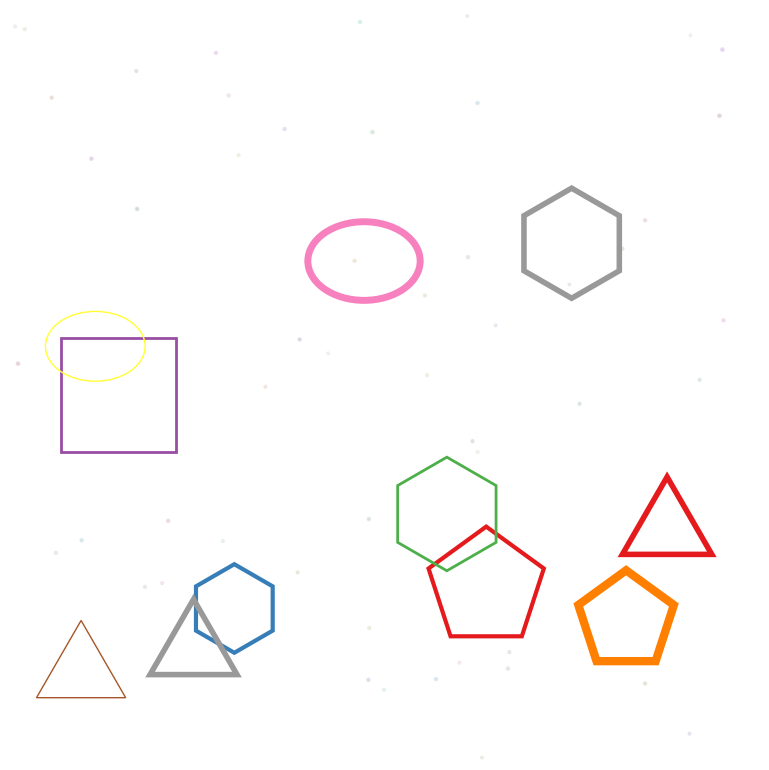[{"shape": "pentagon", "thickness": 1.5, "radius": 0.39, "center": [0.631, 0.237]}, {"shape": "triangle", "thickness": 2, "radius": 0.34, "center": [0.866, 0.314]}, {"shape": "hexagon", "thickness": 1.5, "radius": 0.29, "center": [0.304, 0.21]}, {"shape": "hexagon", "thickness": 1, "radius": 0.37, "center": [0.58, 0.333]}, {"shape": "square", "thickness": 1, "radius": 0.37, "center": [0.154, 0.487]}, {"shape": "pentagon", "thickness": 3, "radius": 0.33, "center": [0.813, 0.194]}, {"shape": "oval", "thickness": 0.5, "radius": 0.32, "center": [0.124, 0.55]}, {"shape": "triangle", "thickness": 0.5, "radius": 0.33, "center": [0.105, 0.127]}, {"shape": "oval", "thickness": 2.5, "radius": 0.36, "center": [0.473, 0.661]}, {"shape": "hexagon", "thickness": 2, "radius": 0.36, "center": [0.742, 0.684]}, {"shape": "triangle", "thickness": 2, "radius": 0.33, "center": [0.251, 0.157]}]